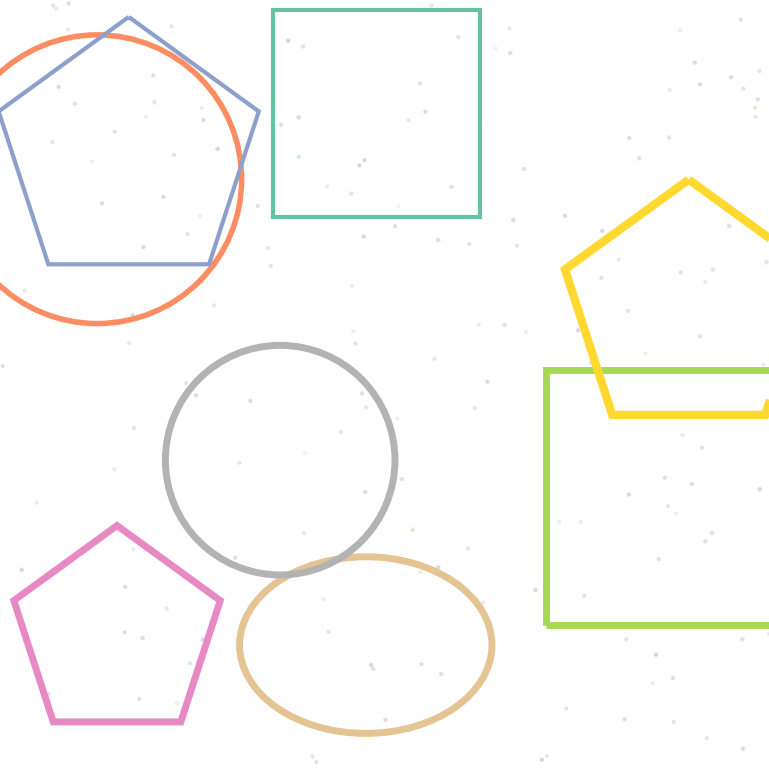[{"shape": "square", "thickness": 1.5, "radius": 0.67, "center": [0.489, 0.852]}, {"shape": "circle", "thickness": 2, "radius": 0.94, "center": [0.126, 0.767]}, {"shape": "pentagon", "thickness": 1.5, "radius": 0.89, "center": [0.167, 0.8]}, {"shape": "pentagon", "thickness": 2.5, "radius": 0.7, "center": [0.152, 0.176]}, {"shape": "square", "thickness": 2.5, "radius": 0.83, "center": [0.875, 0.354]}, {"shape": "pentagon", "thickness": 3, "radius": 0.84, "center": [0.894, 0.598]}, {"shape": "oval", "thickness": 2.5, "radius": 0.82, "center": [0.475, 0.162]}, {"shape": "circle", "thickness": 2.5, "radius": 0.75, "center": [0.364, 0.402]}]